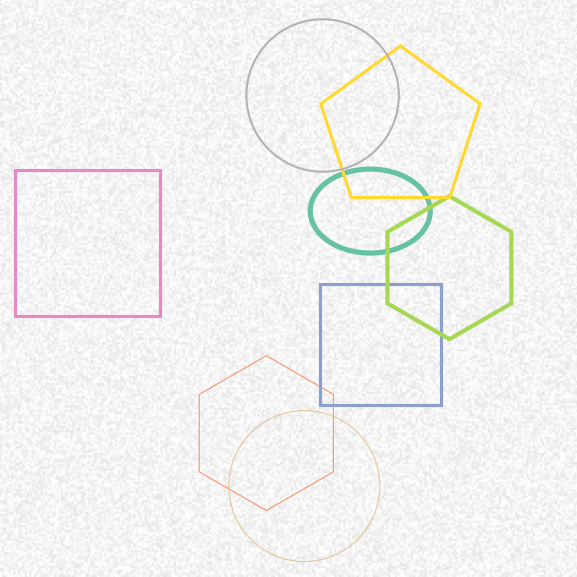[{"shape": "oval", "thickness": 2.5, "radius": 0.52, "center": [0.641, 0.634]}, {"shape": "hexagon", "thickness": 0.5, "radius": 0.67, "center": [0.461, 0.249]}, {"shape": "square", "thickness": 1.5, "radius": 0.53, "center": [0.659, 0.402]}, {"shape": "square", "thickness": 1.5, "radius": 0.63, "center": [0.152, 0.578]}, {"shape": "hexagon", "thickness": 2, "radius": 0.62, "center": [0.778, 0.536]}, {"shape": "pentagon", "thickness": 1.5, "radius": 0.73, "center": [0.694, 0.775]}, {"shape": "circle", "thickness": 0.5, "radius": 0.65, "center": [0.527, 0.157]}, {"shape": "circle", "thickness": 1, "radius": 0.66, "center": [0.559, 0.834]}]